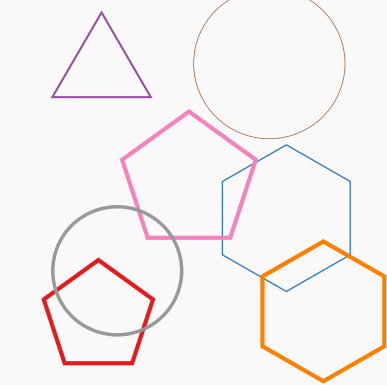[{"shape": "pentagon", "thickness": 3, "radius": 0.74, "center": [0.254, 0.176]}, {"shape": "hexagon", "thickness": 1, "radius": 0.95, "center": [0.739, 0.433]}, {"shape": "triangle", "thickness": 1.5, "radius": 0.73, "center": [0.262, 0.821]}, {"shape": "hexagon", "thickness": 3, "radius": 0.91, "center": [0.835, 0.191]}, {"shape": "circle", "thickness": 0.5, "radius": 0.98, "center": [0.695, 0.835]}, {"shape": "pentagon", "thickness": 3, "radius": 0.91, "center": [0.488, 0.529]}, {"shape": "circle", "thickness": 2.5, "radius": 0.83, "center": [0.303, 0.297]}]